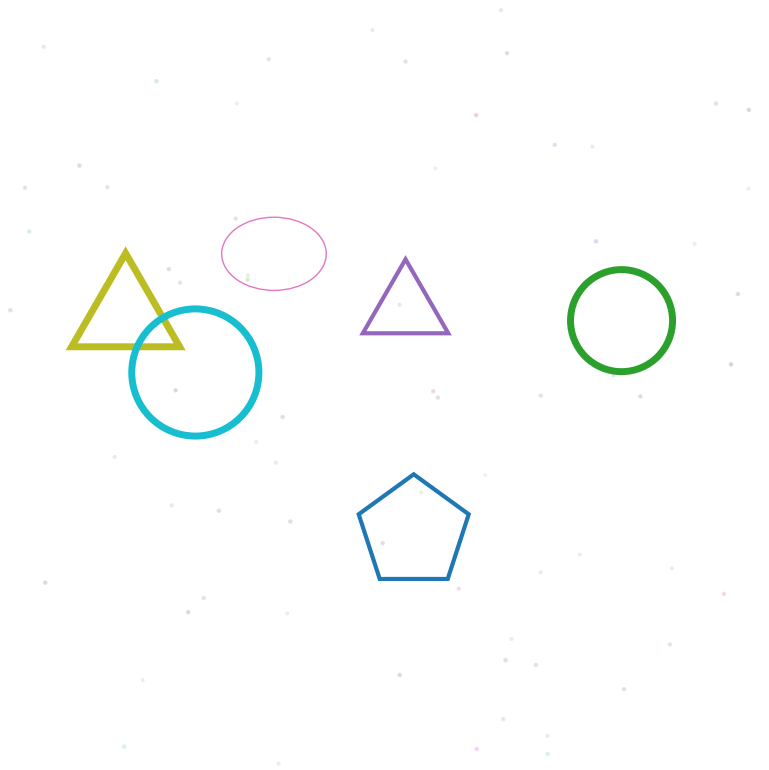[{"shape": "pentagon", "thickness": 1.5, "radius": 0.38, "center": [0.537, 0.309]}, {"shape": "circle", "thickness": 2.5, "radius": 0.33, "center": [0.807, 0.584]}, {"shape": "triangle", "thickness": 1.5, "radius": 0.32, "center": [0.527, 0.599]}, {"shape": "oval", "thickness": 0.5, "radius": 0.34, "center": [0.356, 0.67]}, {"shape": "triangle", "thickness": 2.5, "radius": 0.4, "center": [0.163, 0.59]}, {"shape": "circle", "thickness": 2.5, "radius": 0.41, "center": [0.254, 0.516]}]